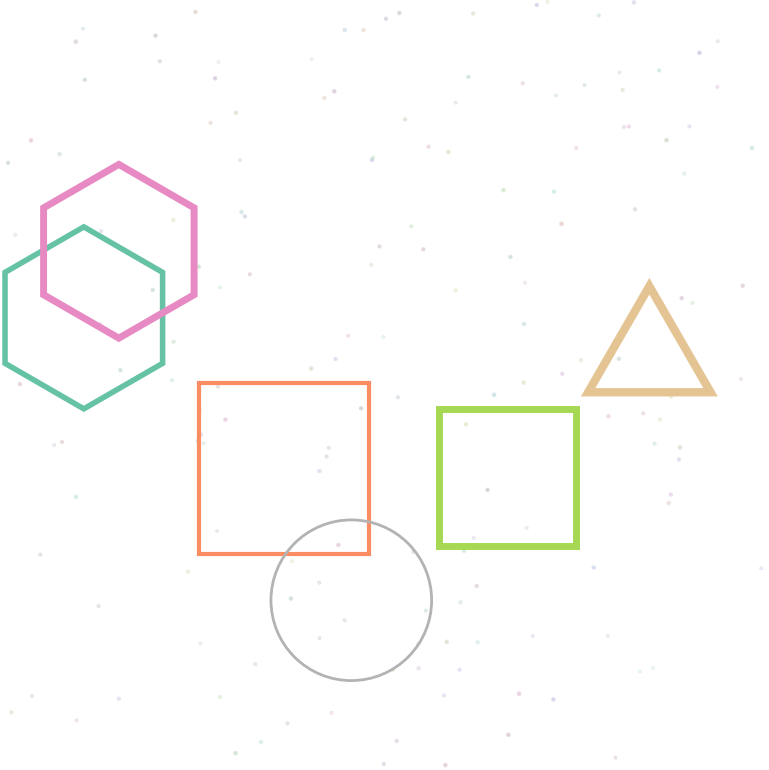[{"shape": "hexagon", "thickness": 2, "radius": 0.59, "center": [0.109, 0.587]}, {"shape": "square", "thickness": 1.5, "radius": 0.55, "center": [0.369, 0.391]}, {"shape": "hexagon", "thickness": 2.5, "radius": 0.56, "center": [0.154, 0.674]}, {"shape": "square", "thickness": 2.5, "radius": 0.45, "center": [0.659, 0.38]}, {"shape": "triangle", "thickness": 3, "radius": 0.46, "center": [0.843, 0.536]}, {"shape": "circle", "thickness": 1, "radius": 0.52, "center": [0.456, 0.22]}]